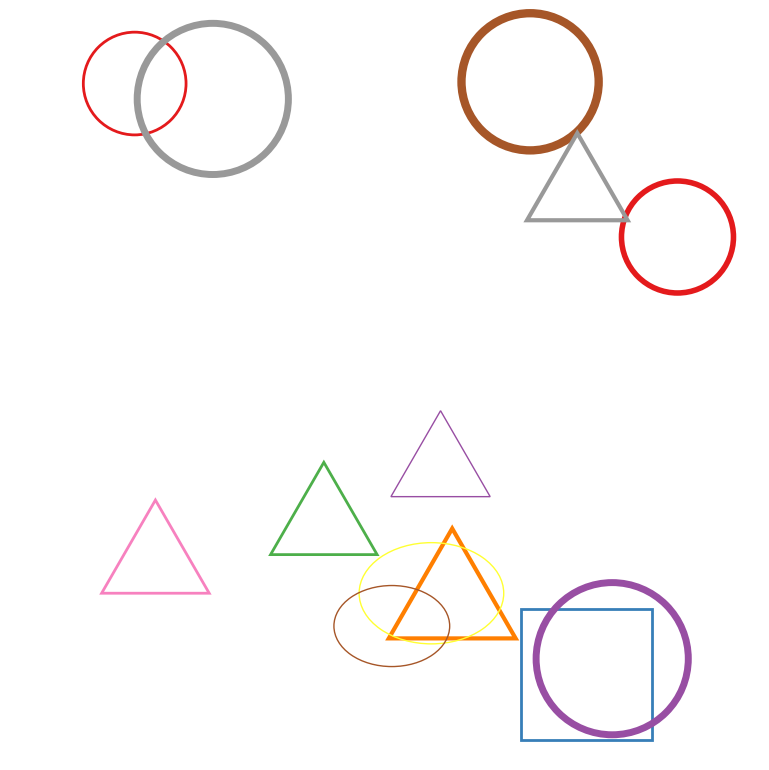[{"shape": "circle", "thickness": 2, "radius": 0.36, "center": [0.88, 0.692]}, {"shape": "circle", "thickness": 1, "radius": 0.33, "center": [0.175, 0.892]}, {"shape": "square", "thickness": 1, "radius": 0.43, "center": [0.762, 0.124]}, {"shape": "triangle", "thickness": 1, "radius": 0.4, "center": [0.421, 0.32]}, {"shape": "triangle", "thickness": 0.5, "radius": 0.37, "center": [0.572, 0.392]}, {"shape": "circle", "thickness": 2.5, "radius": 0.49, "center": [0.795, 0.145]}, {"shape": "triangle", "thickness": 1.5, "radius": 0.48, "center": [0.587, 0.218]}, {"shape": "oval", "thickness": 0.5, "radius": 0.47, "center": [0.56, 0.23]}, {"shape": "oval", "thickness": 0.5, "radius": 0.38, "center": [0.509, 0.187]}, {"shape": "circle", "thickness": 3, "radius": 0.45, "center": [0.688, 0.894]}, {"shape": "triangle", "thickness": 1, "radius": 0.4, "center": [0.202, 0.27]}, {"shape": "circle", "thickness": 2.5, "radius": 0.49, "center": [0.276, 0.872]}, {"shape": "triangle", "thickness": 1.5, "radius": 0.38, "center": [0.75, 0.752]}]